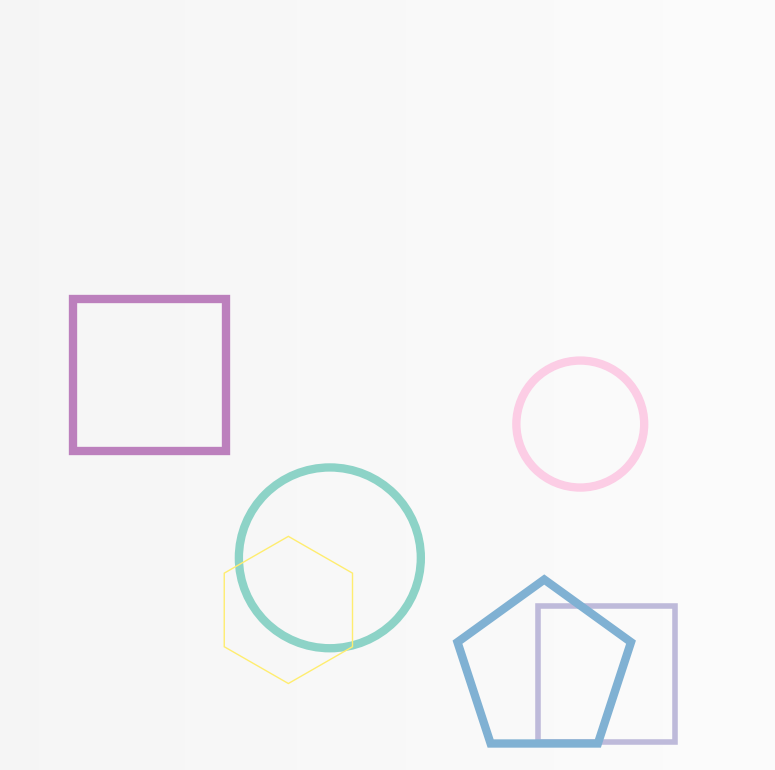[{"shape": "circle", "thickness": 3, "radius": 0.59, "center": [0.426, 0.276]}, {"shape": "square", "thickness": 2, "radius": 0.44, "center": [0.782, 0.124]}, {"shape": "pentagon", "thickness": 3, "radius": 0.59, "center": [0.702, 0.13]}, {"shape": "circle", "thickness": 3, "radius": 0.41, "center": [0.749, 0.449]}, {"shape": "square", "thickness": 3, "radius": 0.49, "center": [0.193, 0.513]}, {"shape": "hexagon", "thickness": 0.5, "radius": 0.48, "center": [0.372, 0.208]}]